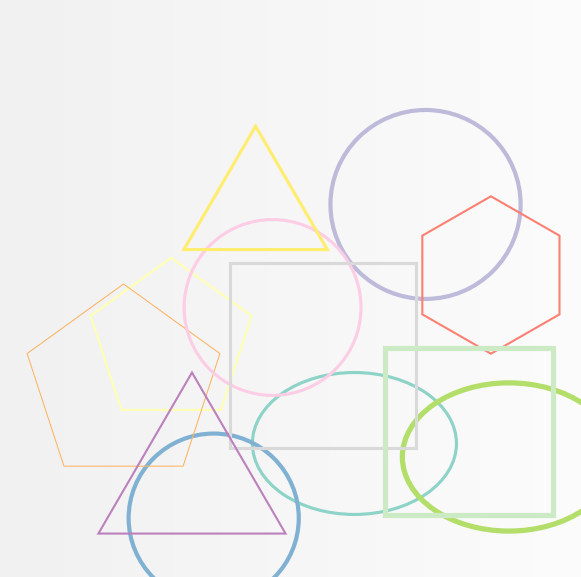[{"shape": "oval", "thickness": 1.5, "radius": 0.88, "center": [0.61, 0.231]}, {"shape": "pentagon", "thickness": 1, "radius": 0.73, "center": [0.294, 0.407]}, {"shape": "circle", "thickness": 2, "radius": 0.82, "center": [0.732, 0.645]}, {"shape": "hexagon", "thickness": 1, "radius": 0.68, "center": [0.845, 0.523]}, {"shape": "circle", "thickness": 2, "radius": 0.73, "center": [0.368, 0.102]}, {"shape": "pentagon", "thickness": 0.5, "radius": 0.87, "center": [0.213, 0.333]}, {"shape": "oval", "thickness": 2.5, "radius": 0.92, "center": [0.876, 0.208]}, {"shape": "circle", "thickness": 1.5, "radius": 0.76, "center": [0.469, 0.467]}, {"shape": "square", "thickness": 1.5, "radius": 0.8, "center": [0.556, 0.384]}, {"shape": "triangle", "thickness": 1, "radius": 0.93, "center": [0.33, 0.168]}, {"shape": "square", "thickness": 2.5, "radius": 0.72, "center": [0.807, 0.253]}, {"shape": "triangle", "thickness": 1.5, "radius": 0.71, "center": [0.44, 0.638]}]